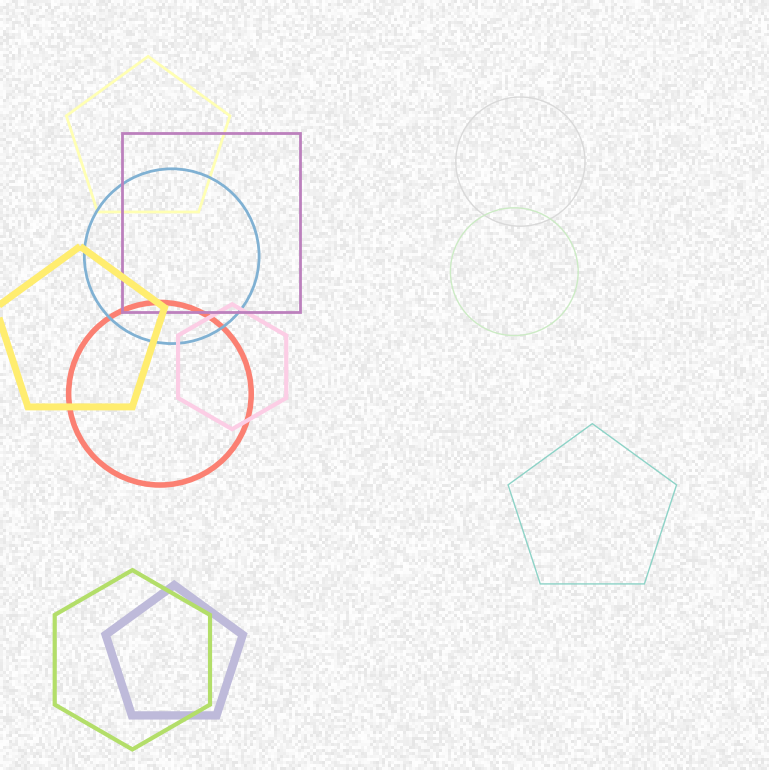[{"shape": "pentagon", "thickness": 0.5, "radius": 0.58, "center": [0.769, 0.335]}, {"shape": "pentagon", "thickness": 1, "radius": 0.56, "center": [0.192, 0.815]}, {"shape": "pentagon", "thickness": 3, "radius": 0.47, "center": [0.226, 0.147]}, {"shape": "circle", "thickness": 2, "radius": 0.59, "center": [0.208, 0.489]}, {"shape": "circle", "thickness": 1, "radius": 0.57, "center": [0.223, 0.667]}, {"shape": "hexagon", "thickness": 1.5, "radius": 0.58, "center": [0.172, 0.143]}, {"shape": "hexagon", "thickness": 1.5, "radius": 0.41, "center": [0.302, 0.524]}, {"shape": "circle", "thickness": 0.5, "radius": 0.42, "center": [0.676, 0.79]}, {"shape": "square", "thickness": 1, "radius": 0.58, "center": [0.274, 0.711]}, {"shape": "circle", "thickness": 0.5, "radius": 0.41, "center": [0.668, 0.647]}, {"shape": "pentagon", "thickness": 2.5, "radius": 0.58, "center": [0.104, 0.565]}]